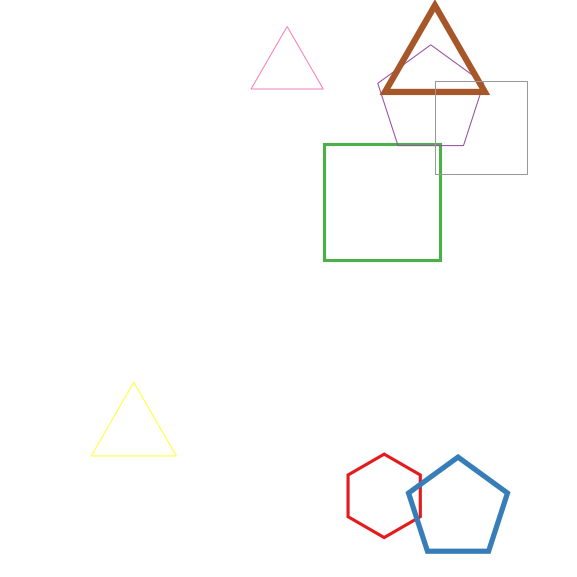[{"shape": "hexagon", "thickness": 1.5, "radius": 0.36, "center": [0.665, 0.141]}, {"shape": "pentagon", "thickness": 2.5, "radius": 0.45, "center": [0.793, 0.118]}, {"shape": "square", "thickness": 1.5, "radius": 0.5, "center": [0.662, 0.649]}, {"shape": "pentagon", "thickness": 0.5, "radius": 0.48, "center": [0.746, 0.825]}, {"shape": "triangle", "thickness": 0.5, "radius": 0.43, "center": [0.232, 0.252]}, {"shape": "triangle", "thickness": 3, "radius": 0.5, "center": [0.753, 0.89]}, {"shape": "triangle", "thickness": 0.5, "radius": 0.36, "center": [0.497, 0.881]}, {"shape": "square", "thickness": 0.5, "radius": 0.4, "center": [0.833, 0.779]}]